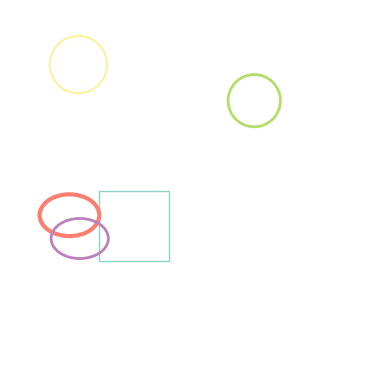[{"shape": "square", "thickness": 1, "radius": 0.45, "center": [0.347, 0.413]}, {"shape": "oval", "thickness": 3, "radius": 0.39, "center": [0.18, 0.441]}, {"shape": "circle", "thickness": 2, "radius": 0.34, "center": [0.66, 0.739]}, {"shape": "oval", "thickness": 2, "radius": 0.37, "center": [0.207, 0.38]}, {"shape": "circle", "thickness": 1, "radius": 0.37, "center": [0.204, 0.832]}]